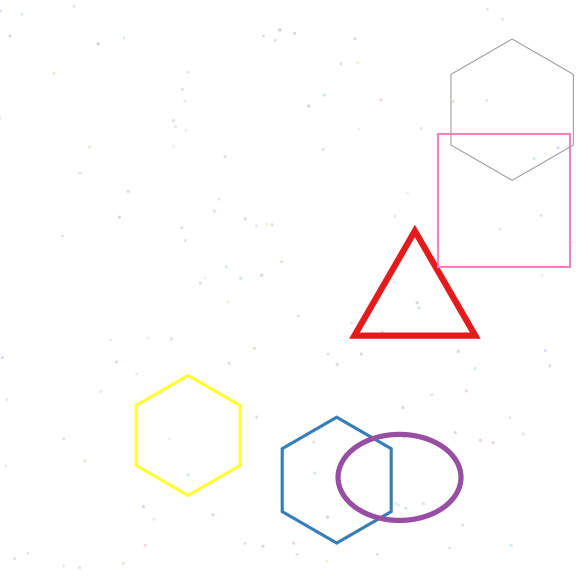[{"shape": "triangle", "thickness": 3, "radius": 0.6, "center": [0.718, 0.478]}, {"shape": "hexagon", "thickness": 1.5, "radius": 0.54, "center": [0.583, 0.168]}, {"shape": "oval", "thickness": 2.5, "radius": 0.53, "center": [0.692, 0.172]}, {"shape": "hexagon", "thickness": 1.5, "radius": 0.52, "center": [0.326, 0.245]}, {"shape": "square", "thickness": 1, "radius": 0.57, "center": [0.873, 0.652]}, {"shape": "hexagon", "thickness": 0.5, "radius": 0.61, "center": [0.887, 0.809]}]